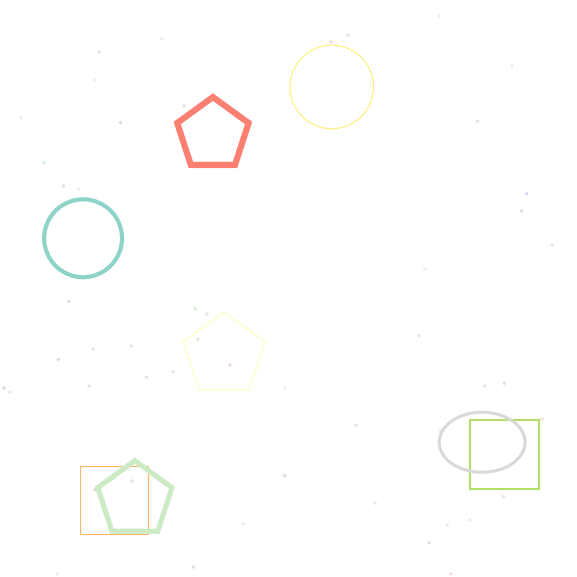[{"shape": "circle", "thickness": 2, "radius": 0.34, "center": [0.144, 0.587]}, {"shape": "pentagon", "thickness": 0.5, "radius": 0.37, "center": [0.388, 0.384]}, {"shape": "pentagon", "thickness": 3, "radius": 0.32, "center": [0.369, 0.766]}, {"shape": "square", "thickness": 0.5, "radius": 0.3, "center": [0.198, 0.134]}, {"shape": "square", "thickness": 1, "radius": 0.3, "center": [0.874, 0.213]}, {"shape": "oval", "thickness": 1.5, "radius": 0.37, "center": [0.835, 0.233]}, {"shape": "pentagon", "thickness": 2.5, "radius": 0.34, "center": [0.234, 0.134]}, {"shape": "circle", "thickness": 0.5, "radius": 0.36, "center": [0.575, 0.849]}]